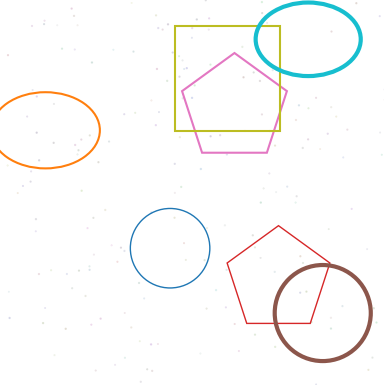[{"shape": "circle", "thickness": 1, "radius": 0.52, "center": [0.442, 0.355]}, {"shape": "oval", "thickness": 1.5, "radius": 0.71, "center": [0.118, 0.662]}, {"shape": "pentagon", "thickness": 1, "radius": 0.7, "center": [0.723, 0.273]}, {"shape": "circle", "thickness": 3, "radius": 0.62, "center": [0.838, 0.187]}, {"shape": "pentagon", "thickness": 1.5, "radius": 0.72, "center": [0.609, 0.719]}, {"shape": "square", "thickness": 1.5, "radius": 0.68, "center": [0.59, 0.797]}, {"shape": "oval", "thickness": 3, "radius": 0.68, "center": [0.801, 0.898]}]